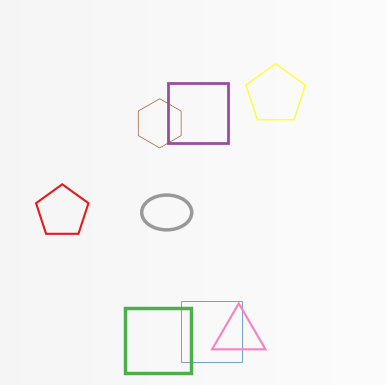[{"shape": "pentagon", "thickness": 1.5, "radius": 0.36, "center": [0.161, 0.45]}, {"shape": "square", "thickness": 0.5, "radius": 0.4, "center": [0.545, 0.138]}, {"shape": "square", "thickness": 2.5, "radius": 0.42, "center": [0.408, 0.116]}, {"shape": "square", "thickness": 2, "radius": 0.39, "center": [0.51, 0.707]}, {"shape": "pentagon", "thickness": 1, "radius": 0.4, "center": [0.711, 0.754]}, {"shape": "hexagon", "thickness": 0.5, "radius": 0.32, "center": [0.412, 0.68]}, {"shape": "triangle", "thickness": 1.5, "radius": 0.4, "center": [0.616, 0.132]}, {"shape": "oval", "thickness": 2.5, "radius": 0.32, "center": [0.43, 0.448]}]